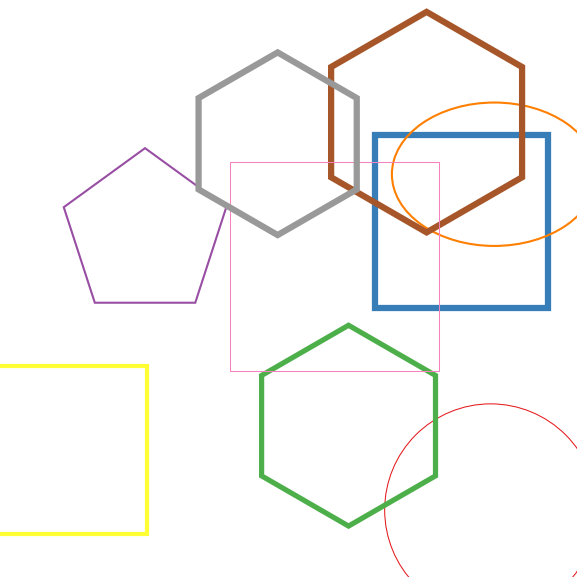[{"shape": "circle", "thickness": 0.5, "radius": 0.92, "center": [0.85, 0.116]}, {"shape": "square", "thickness": 3, "radius": 0.75, "center": [0.799, 0.616]}, {"shape": "hexagon", "thickness": 2.5, "radius": 0.87, "center": [0.604, 0.262]}, {"shape": "pentagon", "thickness": 1, "radius": 0.74, "center": [0.251, 0.595]}, {"shape": "oval", "thickness": 1, "radius": 0.89, "center": [0.856, 0.697]}, {"shape": "square", "thickness": 2, "radius": 0.73, "center": [0.109, 0.22]}, {"shape": "hexagon", "thickness": 3, "radius": 0.95, "center": [0.739, 0.788]}, {"shape": "square", "thickness": 0.5, "radius": 0.9, "center": [0.579, 0.538]}, {"shape": "hexagon", "thickness": 3, "radius": 0.79, "center": [0.481, 0.75]}]